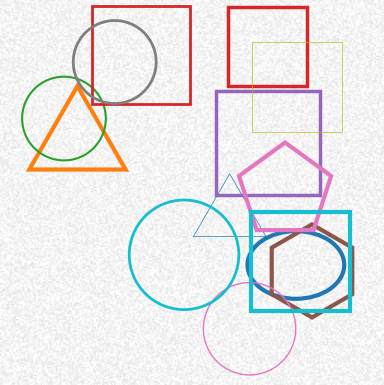[{"shape": "oval", "thickness": 3, "radius": 0.63, "center": [0.769, 0.312]}, {"shape": "triangle", "thickness": 0.5, "radius": 0.54, "center": [0.597, 0.44]}, {"shape": "triangle", "thickness": 3, "radius": 0.72, "center": [0.201, 0.632]}, {"shape": "circle", "thickness": 1.5, "radius": 0.54, "center": [0.166, 0.692]}, {"shape": "square", "thickness": 2, "radius": 0.64, "center": [0.365, 0.857]}, {"shape": "square", "thickness": 2.5, "radius": 0.52, "center": [0.695, 0.879]}, {"shape": "square", "thickness": 2.5, "radius": 0.67, "center": [0.695, 0.629]}, {"shape": "hexagon", "thickness": 3, "radius": 0.6, "center": [0.81, 0.296]}, {"shape": "circle", "thickness": 1, "radius": 0.6, "center": [0.648, 0.146]}, {"shape": "pentagon", "thickness": 3, "radius": 0.63, "center": [0.741, 0.504]}, {"shape": "circle", "thickness": 2, "radius": 0.54, "center": [0.298, 0.839]}, {"shape": "square", "thickness": 0.5, "radius": 0.59, "center": [0.772, 0.774]}, {"shape": "square", "thickness": 3, "radius": 0.64, "center": [0.78, 0.321]}, {"shape": "circle", "thickness": 2, "radius": 0.71, "center": [0.478, 0.338]}]